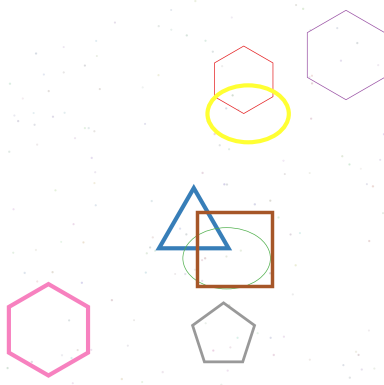[{"shape": "hexagon", "thickness": 0.5, "radius": 0.44, "center": [0.633, 0.793]}, {"shape": "triangle", "thickness": 3, "radius": 0.52, "center": [0.503, 0.407]}, {"shape": "oval", "thickness": 0.5, "radius": 0.57, "center": [0.589, 0.329]}, {"shape": "hexagon", "thickness": 0.5, "radius": 0.58, "center": [0.899, 0.857]}, {"shape": "oval", "thickness": 3, "radius": 0.53, "center": [0.645, 0.704]}, {"shape": "square", "thickness": 2.5, "radius": 0.48, "center": [0.609, 0.353]}, {"shape": "hexagon", "thickness": 3, "radius": 0.59, "center": [0.126, 0.143]}, {"shape": "pentagon", "thickness": 2, "radius": 0.42, "center": [0.581, 0.129]}]